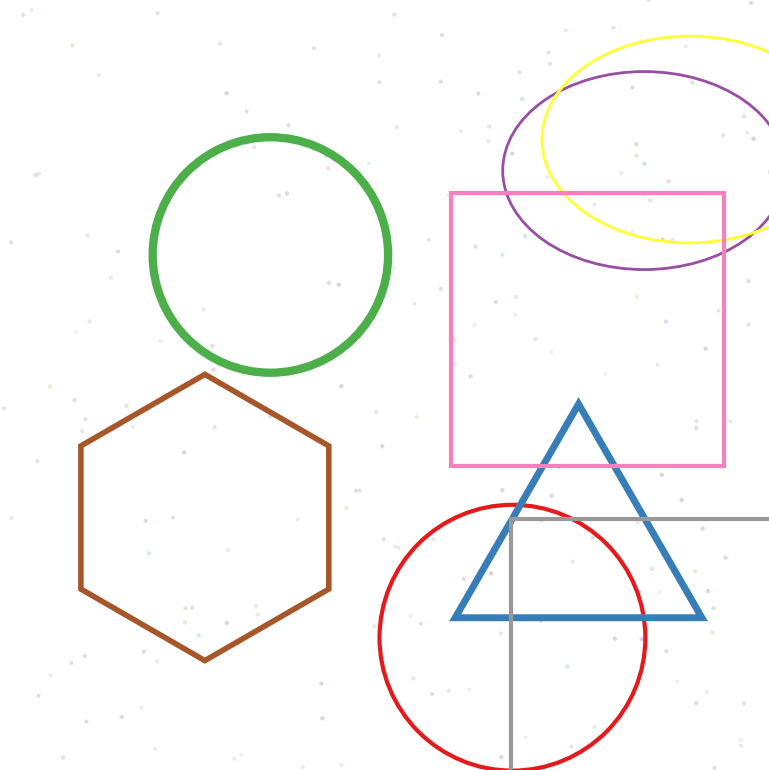[{"shape": "circle", "thickness": 1.5, "radius": 0.86, "center": [0.665, 0.172]}, {"shape": "triangle", "thickness": 2.5, "radius": 0.92, "center": [0.751, 0.29]}, {"shape": "circle", "thickness": 3, "radius": 0.76, "center": [0.351, 0.669]}, {"shape": "oval", "thickness": 1, "radius": 0.92, "center": [0.837, 0.778]}, {"shape": "oval", "thickness": 1, "radius": 0.96, "center": [0.896, 0.819]}, {"shape": "hexagon", "thickness": 2, "radius": 0.93, "center": [0.266, 0.328]}, {"shape": "square", "thickness": 1.5, "radius": 0.89, "center": [0.763, 0.572]}, {"shape": "square", "thickness": 1.5, "radius": 0.98, "center": [0.858, 0.13]}]